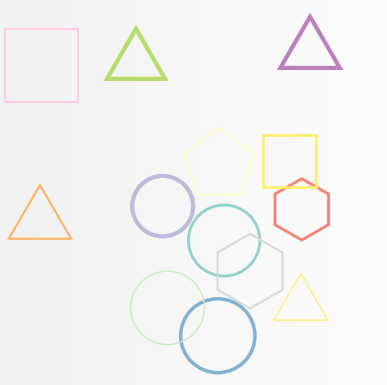[{"shape": "circle", "thickness": 2, "radius": 0.46, "center": [0.578, 0.375]}, {"shape": "pentagon", "thickness": 1, "radius": 0.47, "center": [0.566, 0.572]}, {"shape": "circle", "thickness": 3, "radius": 0.39, "center": [0.42, 0.465]}, {"shape": "hexagon", "thickness": 2, "radius": 0.4, "center": [0.779, 0.456]}, {"shape": "circle", "thickness": 2.5, "radius": 0.48, "center": [0.562, 0.128]}, {"shape": "triangle", "thickness": 1.5, "radius": 0.46, "center": [0.103, 0.426]}, {"shape": "triangle", "thickness": 3, "radius": 0.43, "center": [0.351, 0.838]}, {"shape": "square", "thickness": 1.5, "radius": 0.47, "center": [0.107, 0.829]}, {"shape": "hexagon", "thickness": 1.5, "radius": 0.48, "center": [0.645, 0.296]}, {"shape": "triangle", "thickness": 3, "radius": 0.44, "center": [0.8, 0.868]}, {"shape": "circle", "thickness": 1, "radius": 0.48, "center": [0.432, 0.2]}, {"shape": "triangle", "thickness": 1, "radius": 0.4, "center": [0.777, 0.209]}, {"shape": "square", "thickness": 2, "radius": 0.34, "center": [0.747, 0.583]}]